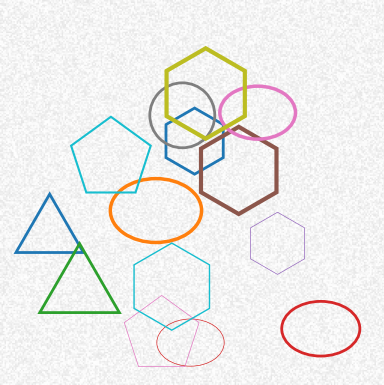[{"shape": "triangle", "thickness": 2, "radius": 0.51, "center": [0.129, 0.395]}, {"shape": "hexagon", "thickness": 2, "radius": 0.43, "center": [0.505, 0.633]}, {"shape": "oval", "thickness": 2.5, "radius": 0.59, "center": [0.405, 0.453]}, {"shape": "triangle", "thickness": 2, "radius": 0.6, "center": [0.207, 0.248]}, {"shape": "oval", "thickness": 2, "radius": 0.51, "center": [0.833, 0.146]}, {"shape": "oval", "thickness": 0.5, "radius": 0.44, "center": [0.495, 0.11]}, {"shape": "hexagon", "thickness": 0.5, "radius": 0.4, "center": [0.721, 0.368]}, {"shape": "hexagon", "thickness": 3, "radius": 0.57, "center": [0.62, 0.557]}, {"shape": "oval", "thickness": 2.5, "radius": 0.49, "center": [0.669, 0.707]}, {"shape": "pentagon", "thickness": 0.5, "radius": 0.51, "center": [0.42, 0.13]}, {"shape": "circle", "thickness": 2, "radius": 0.42, "center": [0.473, 0.7]}, {"shape": "hexagon", "thickness": 3, "radius": 0.59, "center": [0.534, 0.757]}, {"shape": "pentagon", "thickness": 1.5, "radius": 0.54, "center": [0.288, 0.588]}, {"shape": "hexagon", "thickness": 1, "radius": 0.57, "center": [0.446, 0.256]}]